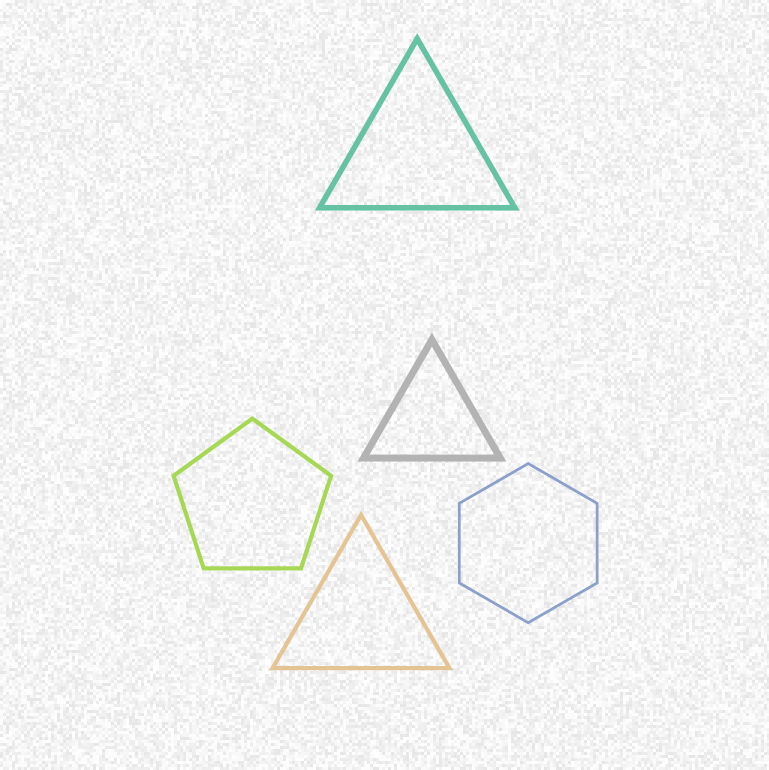[{"shape": "triangle", "thickness": 2, "radius": 0.73, "center": [0.542, 0.803]}, {"shape": "hexagon", "thickness": 1, "radius": 0.52, "center": [0.686, 0.295]}, {"shape": "pentagon", "thickness": 1.5, "radius": 0.54, "center": [0.328, 0.349]}, {"shape": "triangle", "thickness": 1.5, "radius": 0.66, "center": [0.469, 0.199]}, {"shape": "triangle", "thickness": 2.5, "radius": 0.51, "center": [0.561, 0.456]}]